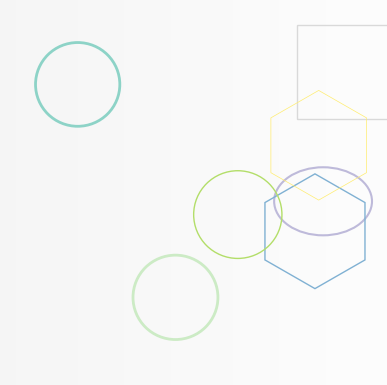[{"shape": "circle", "thickness": 2, "radius": 0.54, "center": [0.2, 0.781]}, {"shape": "oval", "thickness": 1.5, "radius": 0.63, "center": [0.834, 0.477]}, {"shape": "hexagon", "thickness": 1, "radius": 0.75, "center": [0.813, 0.399]}, {"shape": "circle", "thickness": 1, "radius": 0.57, "center": [0.614, 0.443]}, {"shape": "square", "thickness": 1, "radius": 0.61, "center": [0.886, 0.813]}, {"shape": "circle", "thickness": 2, "radius": 0.55, "center": [0.453, 0.228]}, {"shape": "hexagon", "thickness": 0.5, "radius": 0.71, "center": [0.822, 0.623]}]